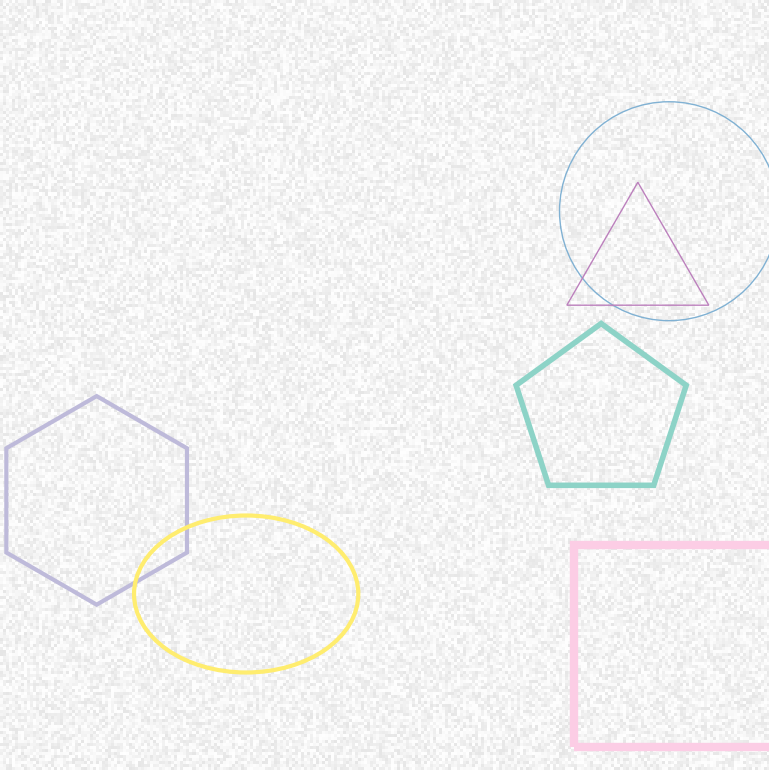[{"shape": "pentagon", "thickness": 2, "radius": 0.58, "center": [0.781, 0.464]}, {"shape": "hexagon", "thickness": 1.5, "radius": 0.68, "center": [0.126, 0.35]}, {"shape": "circle", "thickness": 0.5, "radius": 0.71, "center": [0.869, 0.726]}, {"shape": "square", "thickness": 3, "radius": 0.66, "center": [0.877, 0.161]}, {"shape": "triangle", "thickness": 0.5, "radius": 0.53, "center": [0.828, 0.657]}, {"shape": "oval", "thickness": 1.5, "radius": 0.73, "center": [0.32, 0.229]}]